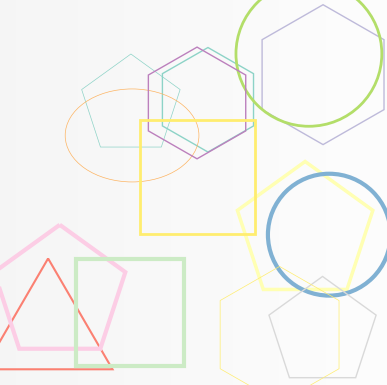[{"shape": "hexagon", "thickness": 1, "radius": 0.68, "center": [0.537, 0.741]}, {"shape": "pentagon", "thickness": 0.5, "radius": 0.67, "center": [0.338, 0.726]}, {"shape": "pentagon", "thickness": 2.5, "radius": 0.92, "center": [0.787, 0.397]}, {"shape": "hexagon", "thickness": 1, "radius": 0.91, "center": [0.834, 0.806]}, {"shape": "triangle", "thickness": 1.5, "radius": 0.96, "center": [0.124, 0.137]}, {"shape": "circle", "thickness": 3, "radius": 0.79, "center": [0.85, 0.39]}, {"shape": "oval", "thickness": 0.5, "radius": 0.86, "center": [0.341, 0.648]}, {"shape": "circle", "thickness": 2, "radius": 0.94, "center": [0.797, 0.86]}, {"shape": "pentagon", "thickness": 3, "radius": 0.89, "center": [0.154, 0.238]}, {"shape": "pentagon", "thickness": 1, "radius": 0.73, "center": [0.832, 0.137]}, {"shape": "hexagon", "thickness": 1, "radius": 0.73, "center": [0.509, 0.733]}, {"shape": "square", "thickness": 3, "radius": 0.7, "center": [0.335, 0.189]}, {"shape": "square", "thickness": 2, "radius": 0.74, "center": [0.509, 0.541]}, {"shape": "hexagon", "thickness": 0.5, "radius": 0.89, "center": [0.722, 0.131]}]